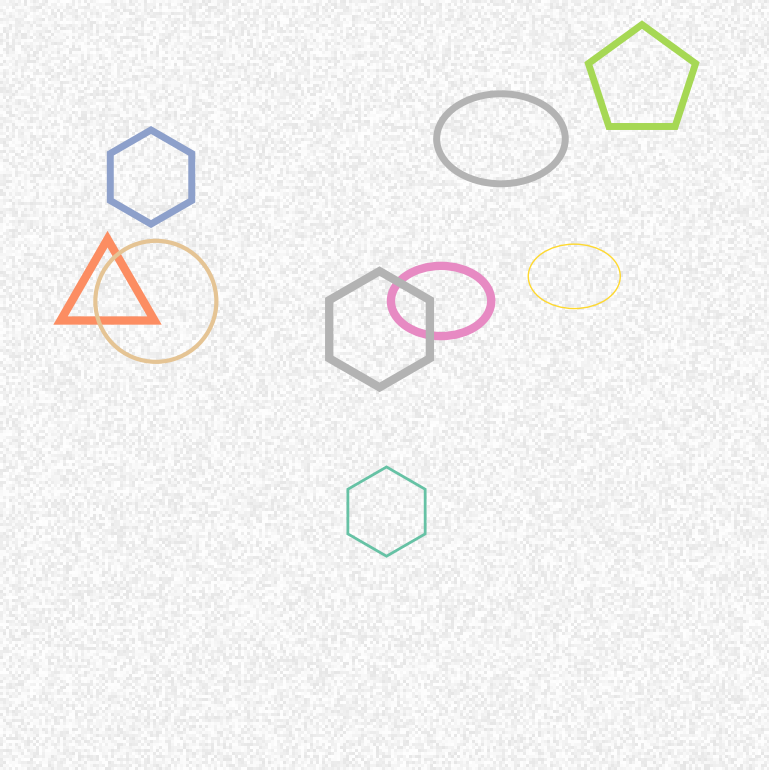[{"shape": "hexagon", "thickness": 1, "radius": 0.29, "center": [0.502, 0.336]}, {"shape": "triangle", "thickness": 3, "radius": 0.35, "center": [0.14, 0.619]}, {"shape": "hexagon", "thickness": 2.5, "radius": 0.31, "center": [0.196, 0.77]}, {"shape": "oval", "thickness": 3, "radius": 0.33, "center": [0.573, 0.609]}, {"shape": "pentagon", "thickness": 2.5, "radius": 0.37, "center": [0.834, 0.895]}, {"shape": "oval", "thickness": 0.5, "radius": 0.3, "center": [0.746, 0.641]}, {"shape": "circle", "thickness": 1.5, "radius": 0.39, "center": [0.202, 0.609]}, {"shape": "oval", "thickness": 2.5, "radius": 0.42, "center": [0.651, 0.82]}, {"shape": "hexagon", "thickness": 3, "radius": 0.38, "center": [0.493, 0.572]}]